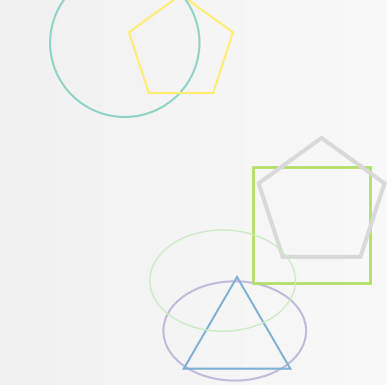[{"shape": "circle", "thickness": 1.5, "radius": 0.96, "center": [0.322, 0.889]}, {"shape": "oval", "thickness": 1.5, "radius": 0.92, "center": [0.606, 0.14]}, {"shape": "triangle", "thickness": 1.5, "radius": 0.79, "center": [0.612, 0.122]}, {"shape": "square", "thickness": 2, "radius": 0.75, "center": [0.804, 0.416]}, {"shape": "pentagon", "thickness": 3, "radius": 0.85, "center": [0.83, 0.471]}, {"shape": "oval", "thickness": 1, "radius": 0.94, "center": [0.575, 0.271]}, {"shape": "pentagon", "thickness": 1.5, "radius": 0.71, "center": [0.467, 0.873]}]